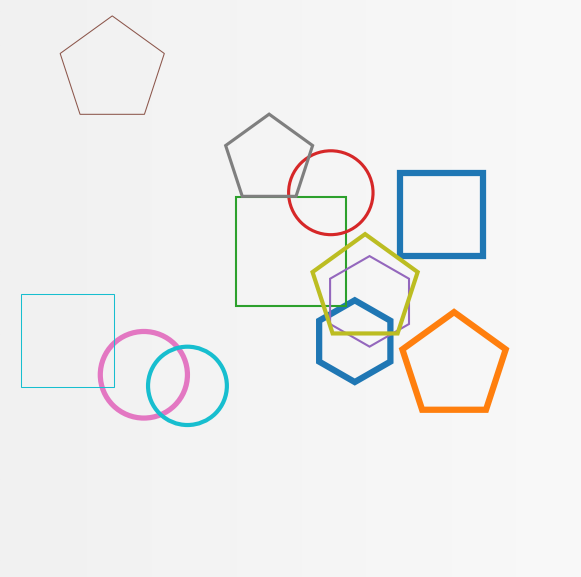[{"shape": "hexagon", "thickness": 3, "radius": 0.35, "center": [0.61, 0.408]}, {"shape": "square", "thickness": 3, "radius": 0.36, "center": [0.759, 0.627]}, {"shape": "pentagon", "thickness": 3, "radius": 0.47, "center": [0.781, 0.365]}, {"shape": "square", "thickness": 1, "radius": 0.47, "center": [0.5, 0.563]}, {"shape": "circle", "thickness": 1.5, "radius": 0.36, "center": [0.569, 0.665]}, {"shape": "hexagon", "thickness": 1, "radius": 0.39, "center": [0.636, 0.477]}, {"shape": "pentagon", "thickness": 0.5, "radius": 0.47, "center": [0.193, 0.877]}, {"shape": "circle", "thickness": 2.5, "radius": 0.37, "center": [0.248, 0.35]}, {"shape": "pentagon", "thickness": 1.5, "radius": 0.39, "center": [0.463, 0.723]}, {"shape": "pentagon", "thickness": 2, "radius": 0.48, "center": [0.628, 0.499]}, {"shape": "circle", "thickness": 2, "radius": 0.34, "center": [0.323, 0.331]}, {"shape": "square", "thickness": 0.5, "radius": 0.4, "center": [0.116, 0.41]}]